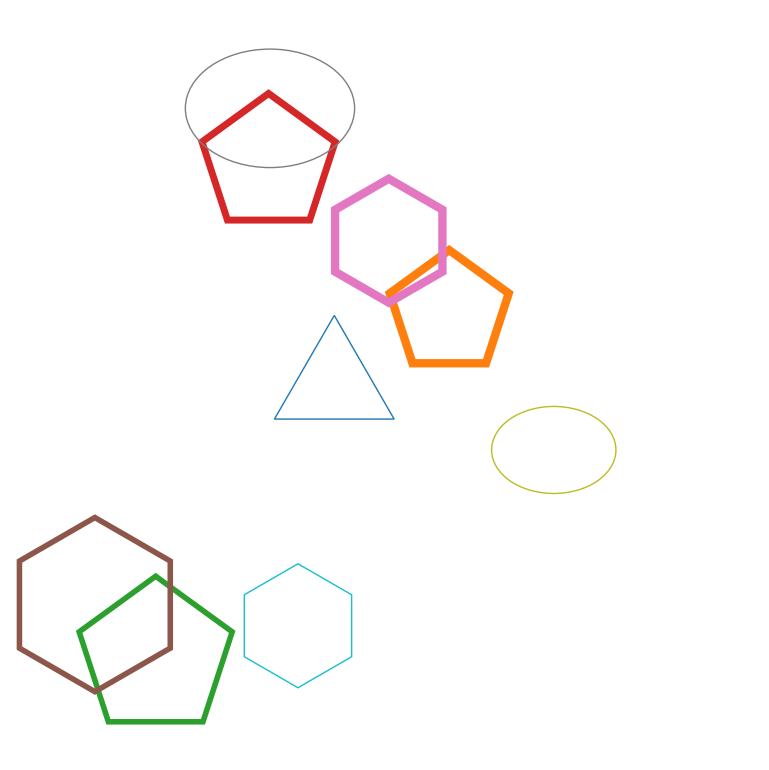[{"shape": "triangle", "thickness": 0.5, "radius": 0.45, "center": [0.434, 0.501]}, {"shape": "pentagon", "thickness": 3, "radius": 0.41, "center": [0.583, 0.594]}, {"shape": "pentagon", "thickness": 2, "radius": 0.52, "center": [0.202, 0.147]}, {"shape": "pentagon", "thickness": 2.5, "radius": 0.45, "center": [0.349, 0.788]}, {"shape": "hexagon", "thickness": 2, "radius": 0.57, "center": [0.123, 0.215]}, {"shape": "hexagon", "thickness": 3, "radius": 0.4, "center": [0.505, 0.687]}, {"shape": "oval", "thickness": 0.5, "radius": 0.55, "center": [0.351, 0.859]}, {"shape": "oval", "thickness": 0.5, "radius": 0.4, "center": [0.719, 0.416]}, {"shape": "hexagon", "thickness": 0.5, "radius": 0.4, "center": [0.387, 0.187]}]